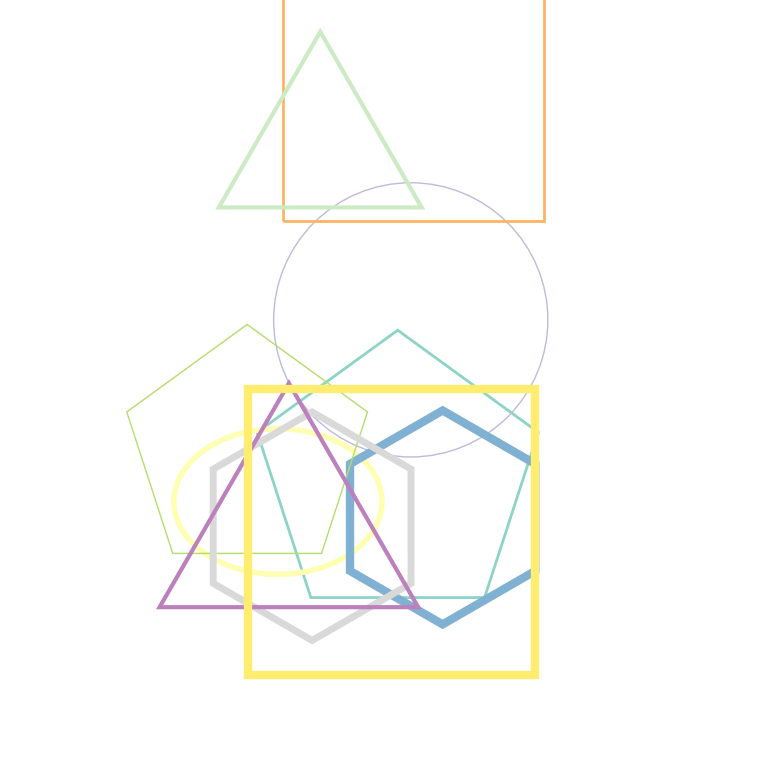[{"shape": "pentagon", "thickness": 1, "radius": 0.96, "center": [0.517, 0.379]}, {"shape": "oval", "thickness": 2, "radius": 0.68, "center": [0.361, 0.349]}, {"shape": "circle", "thickness": 0.5, "radius": 0.89, "center": [0.533, 0.585]}, {"shape": "hexagon", "thickness": 3, "radius": 0.69, "center": [0.575, 0.328]}, {"shape": "square", "thickness": 1, "radius": 0.85, "center": [0.537, 0.883]}, {"shape": "pentagon", "thickness": 0.5, "radius": 0.82, "center": [0.321, 0.414]}, {"shape": "hexagon", "thickness": 2.5, "radius": 0.74, "center": [0.405, 0.317]}, {"shape": "triangle", "thickness": 1.5, "radius": 0.97, "center": [0.375, 0.308]}, {"shape": "triangle", "thickness": 1.5, "radius": 0.76, "center": [0.416, 0.807]}, {"shape": "square", "thickness": 3, "radius": 0.93, "center": [0.509, 0.309]}]